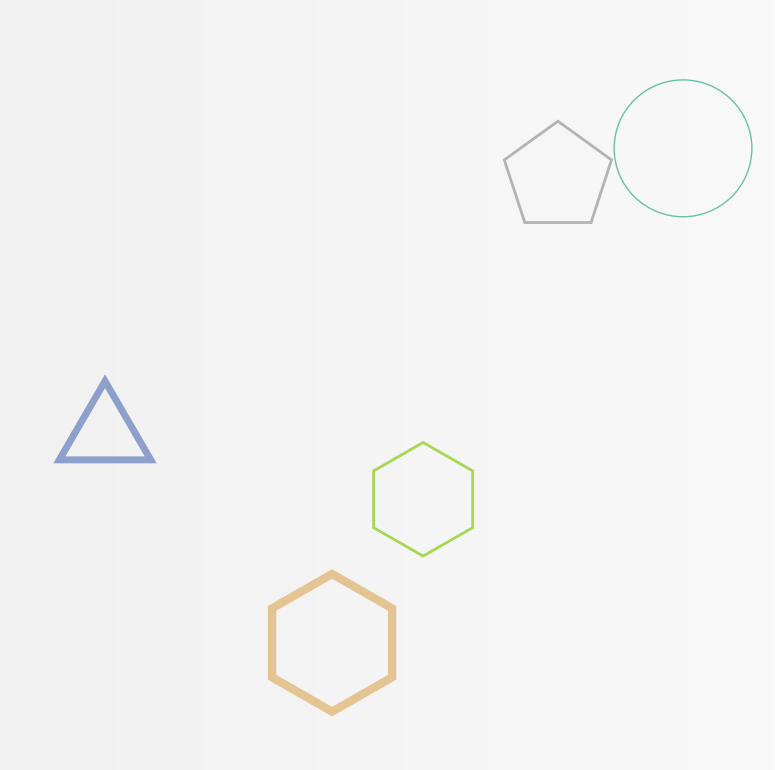[{"shape": "circle", "thickness": 0.5, "radius": 0.44, "center": [0.881, 0.807]}, {"shape": "triangle", "thickness": 2.5, "radius": 0.34, "center": [0.136, 0.437]}, {"shape": "hexagon", "thickness": 1, "radius": 0.37, "center": [0.546, 0.352]}, {"shape": "hexagon", "thickness": 3, "radius": 0.45, "center": [0.429, 0.165]}, {"shape": "pentagon", "thickness": 1, "radius": 0.36, "center": [0.72, 0.77]}]